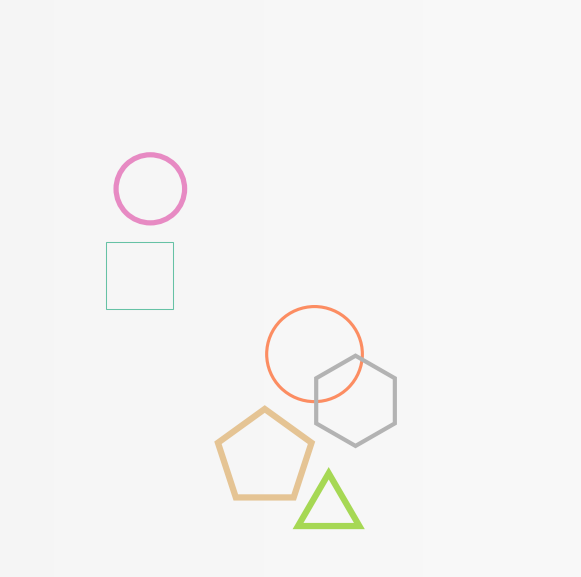[{"shape": "square", "thickness": 0.5, "radius": 0.29, "center": [0.241, 0.522]}, {"shape": "circle", "thickness": 1.5, "radius": 0.41, "center": [0.541, 0.386]}, {"shape": "circle", "thickness": 2.5, "radius": 0.29, "center": [0.259, 0.672]}, {"shape": "triangle", "thickness": 3, "radius": 0.3, "center": [0.566, 0.119]}, {"shape": "pentagon", "thickness": 3, "radius": 0.42, "center": [0.455, 0.206]}, {"shape": "hexagon", "thickness": 2, "radius": 0.39, "center": [0.612, 0.305]}]